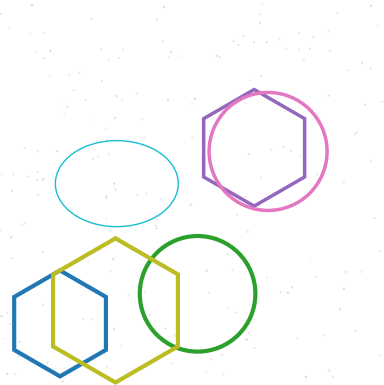[{"shape": "hexagon", "thickness": 3, "radius": 0.69, "center": [0.156, 0.16]}, {"shape": "circle", "thickness": 3, "radius": 0.75, "center": [0.513, 0.237]}, {"shape": "hexagon", "thickness": 2.5, "radius": 0.76, "center": [0.66, 0.616]}, {"shape": "circle", "thickness": 2.5, "radius": 0.77, "center": [0.696, 0.607]}, {"shape": "hexagon", "thickness": 3, "radius": 0.94, "center": [0.3, 0.194]}, {"shape": "oval", "thickness": 1, "radius": 0.8, "center": [0.303, 0.523]}]